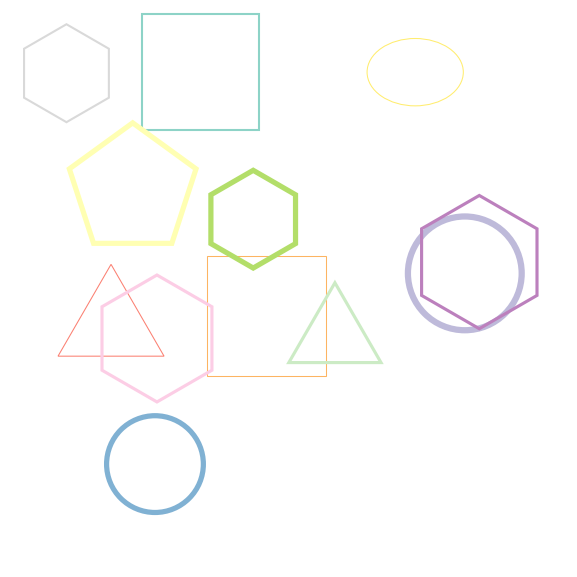[{"shape": "square", "thickness": 1, "radius": 0.51, "center": [0.347, 0.875]}, {"shape": "pentagon", "thickness": 2.5, "radius": 0.58, "center": [0.23, 0.671]}, {"shape": "circle", "thickness": 3, "radius": 0.49, "center": [0.805, 0.526]}, {"shape": "triangle", "thickness": 0.5, "radius": 0.53, "center": [0.192, 0.435]}, {"shape": "circle", "thickness": 2.5, "radius": 0.42, "center": [0.268, 0.196]}, {"shape": "square", "thickness": 0.5, "radius": 0.52, "center": [0.461, 0.452]}, {"shape": "hexagon", "thickness": 2.5, "radius": 0.42, "center": [0.438, 0.62]}, {"shape": "hexagon", "thickness": 1.5, "radius": 0.55, "center": [0.272, 0.413]}, {"shape": "hexagon", "thickness": 1, "radius": 0.42, "center": [0.115, 0.872]}, {"shape": "hexagon", "thickness": 1.5, "radius": 0.58, "center": [0.83, 0.545]}, {"shape": "triangle", "thickness": 1.5, "radius": 0.46, "center": [0.58, 0.417]}, {"shape": "oval", "thickness": 0.5, "radius": 0.42, "center": [0.719, 0.874]}]